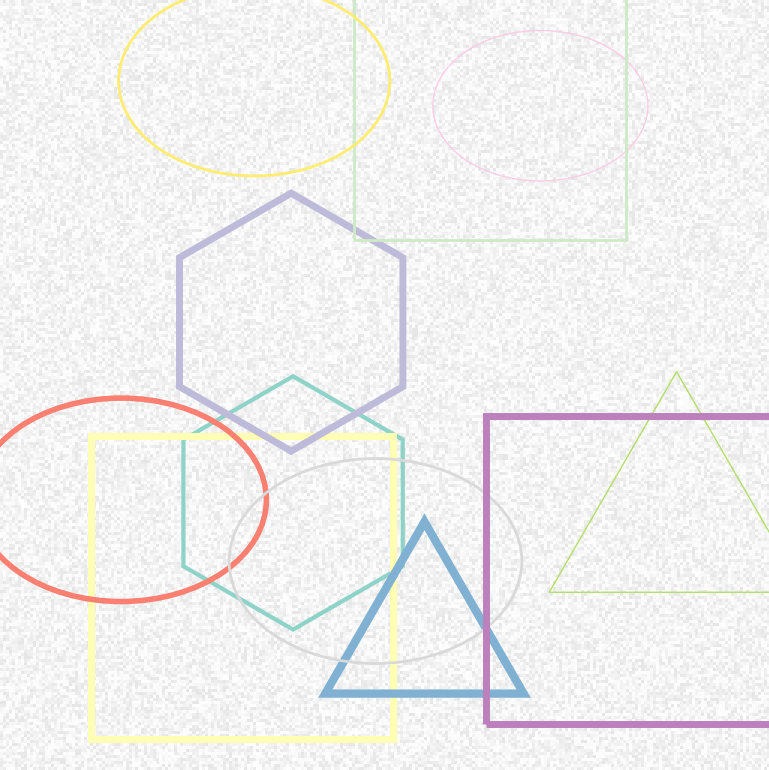[{"shape": "hexagon", "thickness": 1.5, "radius": 0.82, "center": [0.381, 0.347]}, {"shape": "square", "thickness": 2.5, "radius": 0.98, "center": [0.314, 0.237]}, {"shape": "hexagon", "thickness": 2.5, "radius": 0.84, "center": [0.378, 0.582]}, {"shape": "oval", "thickness": 2, "radius": 0.94, "center": [0.157, 0.351]}, {"shape": "triangle", "thickness": 3, "radius": 0.74, "center": [0.551, 0.174]}, {"shape": "triangle", "thickness": 0.5, "radius": 0.95, "center": [0.879, 0.326]}, {"shape": "oval", "thickness": 0.5, "radius": 0.7, "center": [0.702, 0.863]}, {"shape": "oval", "thickness": 1, "radius": 0.95, "center": [0.488, 0.271]}, {"shape": "square", "thickness": 2.5, "radius": 1.0, "center": [0.831, 0.259]}, {"shape": "square", "thickness": 1, "radius": 0.88, "center": [0.637, 0.865]}, {"shape": "oval", "thickness": 1, "radius": 0.88, "center": [0.33, 0.895]}]